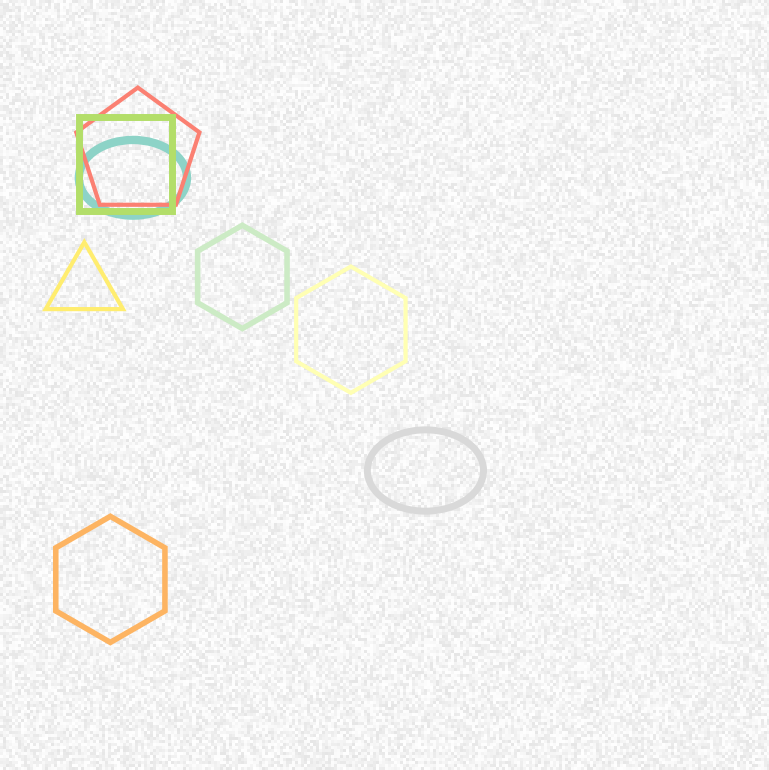[{"shape": "oval", "thickness": 3, "radius": 0.35, "center": [0.173, 0.769]}, {"shape": "hexagon", "thickness": 1.5, "radius": 0.41, "center": [0.456, 0.572]}, {"shape": "pentagon", "thickness": 1.5, "radius": 0.42, "center": [0.179, 0.802]}, {"shape": "hexagon", "thickness": 2, "radius": 0.41, "center": [0.143, 0.248]}, {"shape": "square", "thickness": 2.5, "radius": 0.3, "center": [0.163, 0.787]}, {"shape": "oval", "thickness": 2.5, "radius": 0.38, "center": [0.553, 0.389]}, {"shape": "hexagon", "thickness": 2, "radius": 0.34, "center": [0.315, 0.64]}, {"shape": "triangle", "thickness": 1.5, "radius": 0.29, "center": [0.11, 0.628]}]